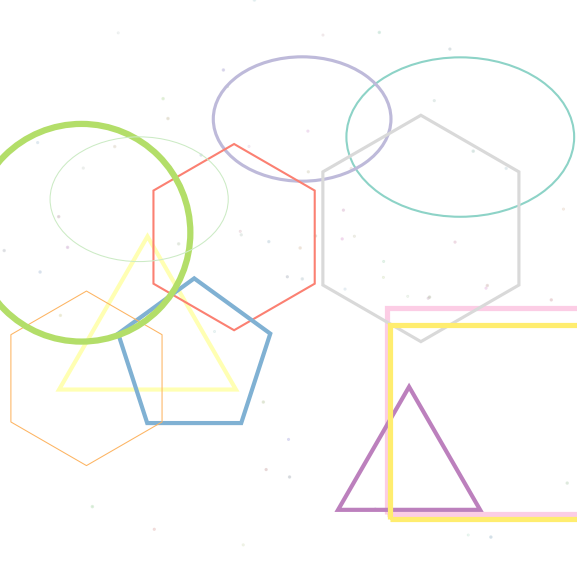[{"shape": "oval", "thickness": 1, "radius": 0.99, "center": [0.797, 0.762]}, {"shape": "triangle", "thickness": 2, "radius": 0.88, "center": [0.255, 0.413]}, {"shape": "oval", "thickness": 1.5, "radius": 0.77, "center": [0.523, 0.793]}, {"shape": "hexagon", "thickness": 1, "radius": 0.81, "center": [0.405, 0.589]}, {"shape": "pentagon", "thickness": 2, "radius": 0.69, "center": [0.336, 0.379]}, {"shape": "hexagon", "thickness": 0.5, "radius": 0.76, "center": [0.15, 0.344]}, {"shape": "circle", "thickness": 3, "radius": 0.94, "center": [0.141, 0.596]}, {"shape": "square", "thickness": 2.5, "radius": 0.89, "center": [0.848, 0.288]}, {"shape": "hexagon", "thickness": 1.5, "radius": 0.98, "center": [0.729, 0.604]}, {"shape": "triangle", "thickness": 2, "radius": 0.71, "center": [0.708, 0.187]}, {"shape": "oval", "thickness": 0.5, "radius": 0.77, "center": [0.241, 0.654]}, {"shape": "square", "thickness": 2.5, "radius": 0.84, "center": [0.843, 0.268]}]